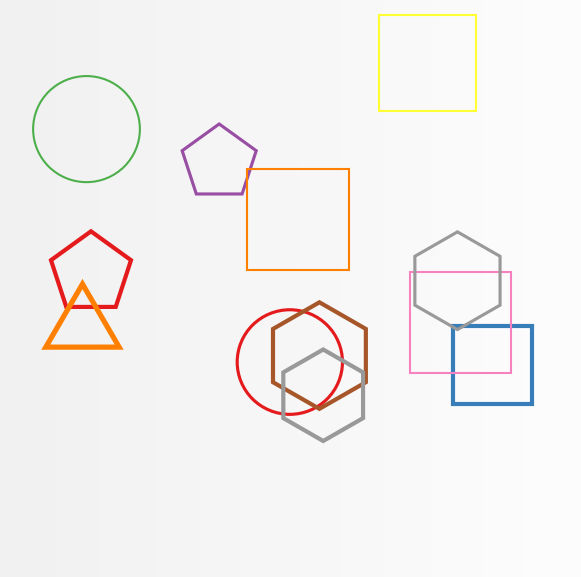[{"shape": "pentagon", "thickness": 2, "radius": 0.36, "center": [0.157, 0.526]}, {"shape": "circle", "thickness": 1.5, "radius": 0.45, "center": [0.499, 0.372]}, {"shape": "square", "thickness": 2, "radius": 0.34, "center": [0.848, 0.367]}, {"shape": "circle", "thickness": 1, "radius": 0.46, "center": [0.149, 0.776]}, {"shape": "pentagon", "thickness": 1.5, "radius": 0.34, "center": [0.377, 0.717]}, {"shape": "triangle", "thickness": 2.5, "radius": 0.36, "center": [0.142, 0.434]}, {"shape": "square", "thickness": 1, "radius": 0.44, "center": [0.513, 0.619]}, {"shape": "square", "thickness": 1, "radius": 0.42, "center": [0.735, 0.89]}, {"shape": "hexagon", "thickness": 2, "radius": 0.46, "center": [0.55, 0.383]}, {"shape": "square", "thickness": 1, "radius": 0.44, "center": [0.792, 0.441]}, {"shape": "hexagon", "thickness": 2, "radius": 0.4, "center": [0.556, 0.315]}, {"shape": "hexagon", "thickness": 1.5, "radius": 0.42, "center": [0.787, 0.513]}]